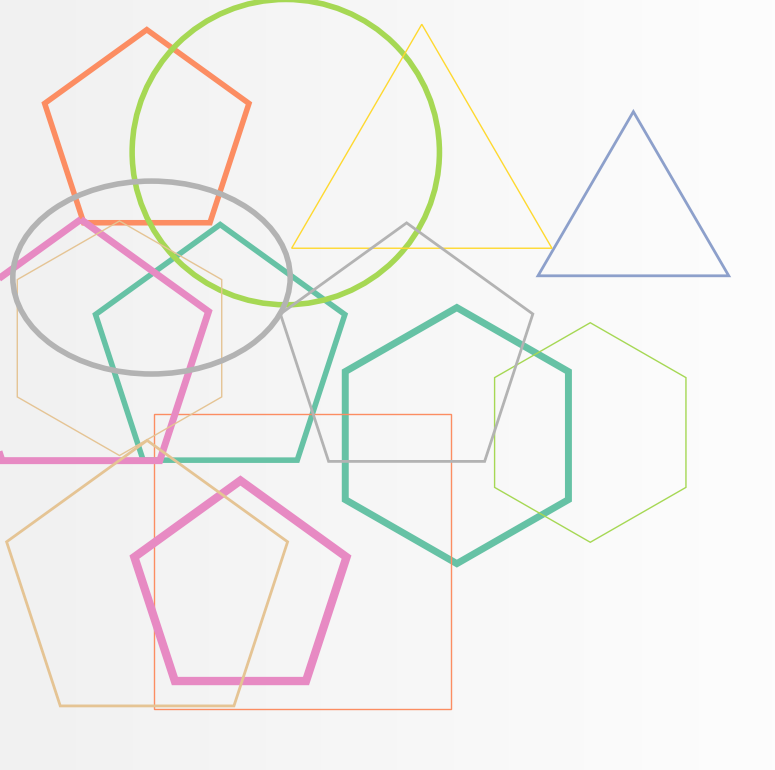[{"shape": "hexagon", "thickness": 2.5, "radius": 0.83, "center": [0.589, 0.434]}, {"shape": "pentagon", "thickness": 2, "radius": 0.85, "center": [0.284, 0.539]}, {"shape": "square", "thickness": 0.5, "radius": 0.96, "center": [0.39, 0.27]}, {"shape": "pentagon", "thickness": 2, "radius": 0.69, "center": [0.189, 0.823]}, {"shape": "triangle", "thickness": 1, "radius": 0.71, "center": [0.817, 0.713]}, {"shape": "pentagon", "thickness": 3, "radius": 0.72, "center": [0.31, 0.232]}, {"shape": "pentagon", "thickness": 2.5, "radius": 0.87, "center": [0.104, 0.542]}, {"shape": "circle", "thickness": 2, "radius": 0.99, "center": [0.369, 0.802]}, {"shape": "hexagon", "thickness": 0.5, "radius": 0.71, "center": [0.762, 0.438]}, {"shape": "triangle", "thickness": 0.5, "radius": 0.97, "center": [0.544, 0.775]}, {"shape": "pentagon", "thickness": 1, "radius": 0.95, "center": [0.19, 0.237]}, {"shape": "hexagon", "thickness": 0.5, "radius": 0.76, "center": [0.154, 0.561]}, {"shape": "pentagon", "thickness": 1, "radius": 0.86, "center": [0.525, 0.539]}, {"shape": "oval", "thickness": 2, "radius": 0.89, "center": [0.195, 0.64]}]